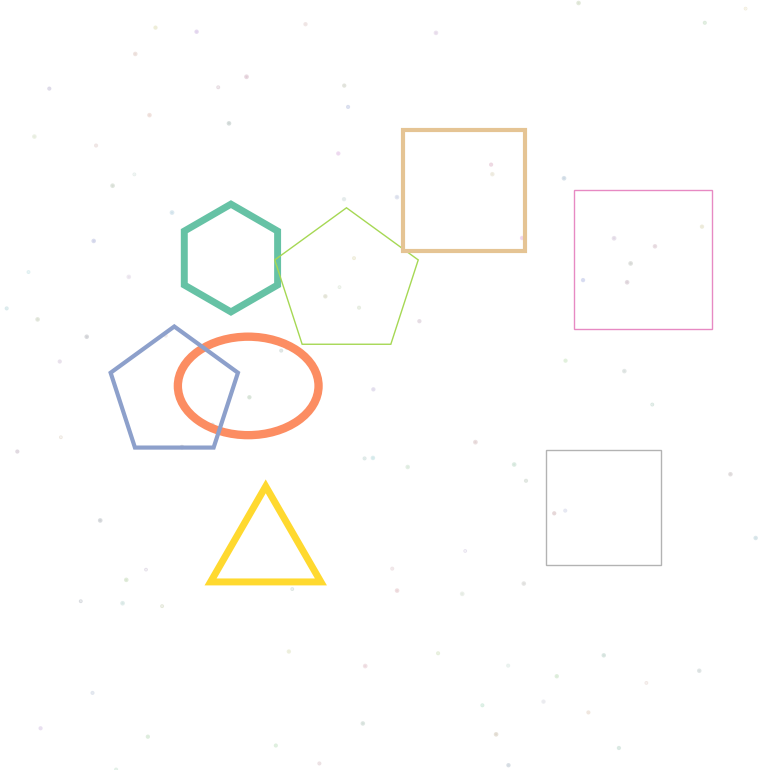[{"shape": "hexagon", "thickness": 2.5, "radius": 0.35, "center": [0.3, 0.665]}, {"shape": "oval", "thickness": 3, "radius": 0.46, "center": [0.322, 0.499]}, {"shape": "pentagon", "thickness": 1.5, "radius": 0.43, "center": [0.226, 0.489]}, {"shape": "square", "thickness": 0.5, "radius": 0.45, "center": [0.835, 0.663]}, {"shape": "pentagon", "thickness": 0.5, "radius": 0.49, "center": [0.45, 0.632]}, {"shape": "triangle", "thickness": 2.5, "radius": 0.41, "center": [0.345, 0.286]}, {"shape": "square", "thickness": 1.5, "radius": 0.39, "center": [0.603, 0.752]}, {"shape": "square", "thickness": 0.5, "radius": 0.37, "center": [0.784, 0.341]}]